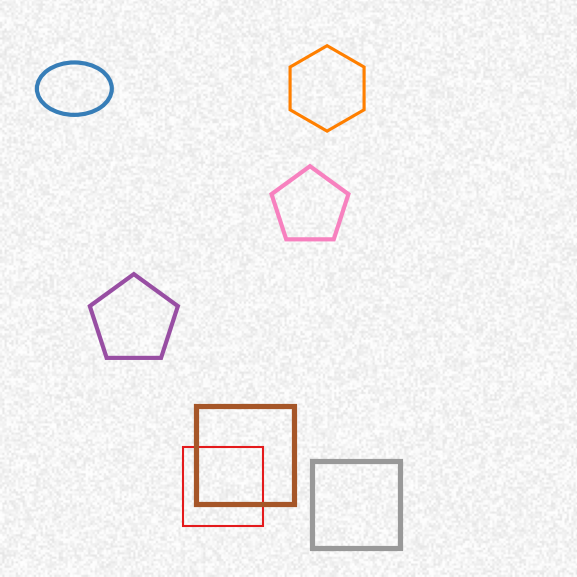[{"shape": "square", "thickness": 1, "radius": 0.34, "center": [0.386, 0.156]}, {"shape": "oval", "thickness": 2, "radius": 0.32, "center": [0.129, 0.846]}, {"shape": "pentagon", "thickness": 2, "radius": 0.4, "center": [0.232, 0.444]}, {"shape": "hexagon", "thickness": 1.5, "radius": 0.37, "center": [0.566, 0.846]}, {"shape": "square", "thickness": 2.5, "radius": 0.42, "center": [0.424, 0.211]}, {"shape": "pentagon", "thickness": 2, "radius": 0.35, "center": [0.537, 0.641]}, {"shape": "square", "thickness": 2.5, "radius": 0.38, "center": [0.616, 0.125]}]